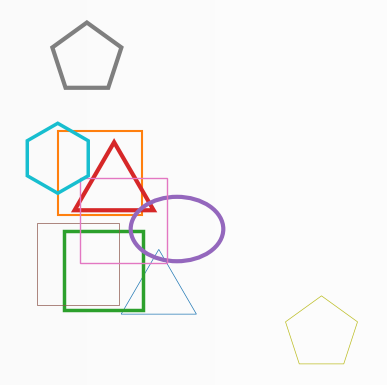[{"shape": "triangle", "thickness": 0.5, "radius": 0.56, "center": [0.41, 0.24]}, {"shape": "square", "thickness": 1.5, "radius": 0.55, "center": [0.259, 0.551]}, {"shape": "square", "thickness": 2.5, "radius": 0.51, "center": [0.266, 0.296]}, {"shape": "triangle", "thickness": 3, "radius": 0.59, "center": [0.294, 0.513]}, {"shape": "oval", "thickness": 3, "radius": 0.6, "center": [0.457, 0.405]}, {"shape": "square", "thickness": 0.5, "radius": 0.53, "center": [0.201, 0.313]}, {"shape": "square", "thickness": 1, "radius": 0.56, "center": [0.319, 0.427]}, {"shape": "pentagon", "thickness": 3, "radius": 0.47, "center": [0.224, 0.848]}, {"shape": "pentagon", "thickness": 0.5, "radius": 0.49, "center": [0.83, 0.134]}, {"shape": "hexagon", "thickness": 2.5, "radius": 0.45, "center": [0.149, 0.589]}]